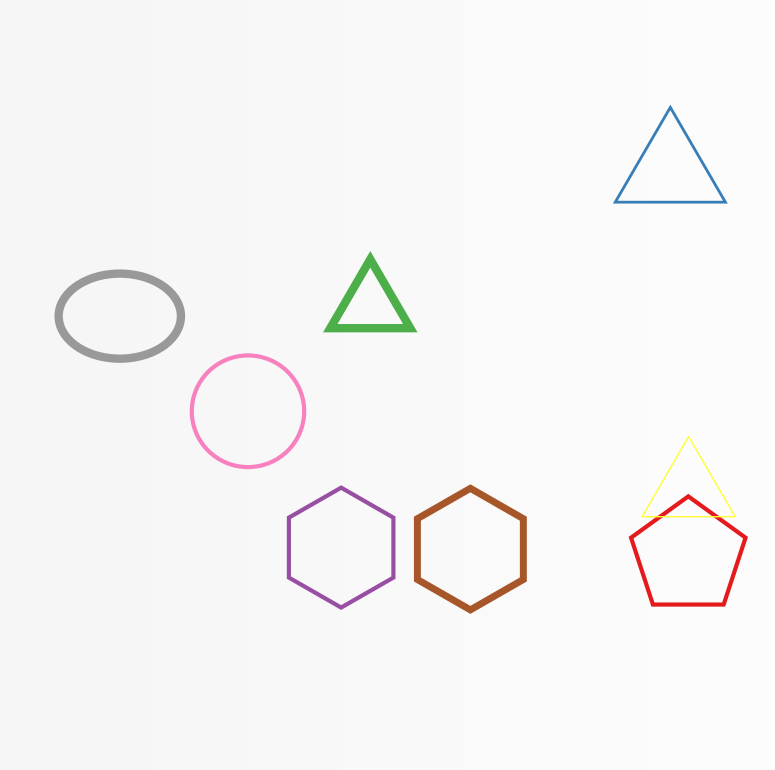[{"shape": "pentagon", "thickness": 1.5, "radius": 0.39, "center": [0.888, 0.278]}, {"shape": "triangle", "thickness": 1, "radius": 0.41, "center": [0.865, 0.778]}, {"shape": "triangle", "thickness": 3, "radius": 0.3, "center": [0.478, 0.604]}, {"shape": "hexagon", "thickness": 1.5, "radius": 0.39, "center": [0.44, 0.289]}, {"shape": "triangle", "thickness": 0.5, "radius": 0.35, "center": [0.889, 0.364]}, {"shape": "hexagon", "thickness": 2.5, "radius": 0.39, "center": [0.607, 0.287]}, {"shape": "circle", "thickness": 1.5, "radius": 0.36, "center": [0.32, 0.466]}, {"shape": "oval", "thickness": 3, "radius": 0.39, "center": [0.155, 0.589]}]